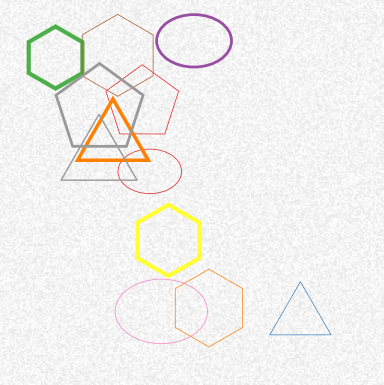[{"shape": "oval", "thickness": 0.5, "radius": 0.41, "center": [0.389, 0.555]}, {"shape": "pentagon", "thickness": 0.5, "radius": 0.5, "center": [0.37, 0.733]}, {"shape": "triangle", "thickness": 0.5, "radius": 0.46, "center": [0.78, 0.176]}, {"shape": "hexagon", "thickness": 3, "radius": 0.4, "center": [0.144, 0.851]}, {"shape": "oval", "thickness": 2, "radius": 0.49, "center": [0.504, 0.894]}, {"shape": "triangle", "thickness": 2.5, "radius": 0.53, "center": [0.293, 0.637]}, {"shape": "hexagon", "thickness": 0.5, "radius": 0.51, "center": [0.543, 0.2]}, {"shape": "hexagon", "thickness": 3, "radius": 0.46, "center": [0.438, 0.376]}, {"shape": "hexagon", "thickness": 0.5, "radius": 0.53, "center": [0.306, 0.856]}, {"shape": "oval", "thickness": 0.5, "radius": 0.6, "center": [0.419, 0.191]}, {"shape": "triangle", "thickness": 1, "radius": 0.57, "center": [0.257, 0.589]}, {"shape": "pentagon", "thickness": 2, "radius": 0.59, "center": [0.259, 0.716]}]